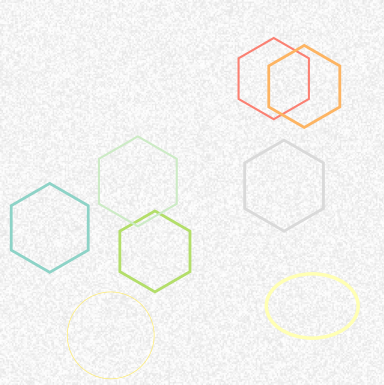[{"shape": "hexagon", "thickness": 2, "radius": 0.58, "center": [0.129, 0.408]}, {"shape": "oval", "thickness": 2.5, "radius": 0.6, "center": [0.811, 0.205]}, {"shape": "hexagon", "thickness": 1.5, "radius": 0.53, "center": [0.711, 0.796]}, {"shape": "hexagon", "thickness": 2, "radius": 0.53, "center": [0.79, 0.776]}, {"shape": "hexagon", "thickness": 2, "radius": 0.53, "center": [0.402, 0.347]}, {"shape": "hexagon", "thickness": 2, "radius": 0.59, "center": [0.738, 0.518]}, {"shape": "hexagon", "thickness": 1.5, "radius": 0.58, "center": [0.358, 0.529]}, {"shape": "circle", "thickness": 0.5, "radius": 0.56, "center": [0.288, 0.129]}]